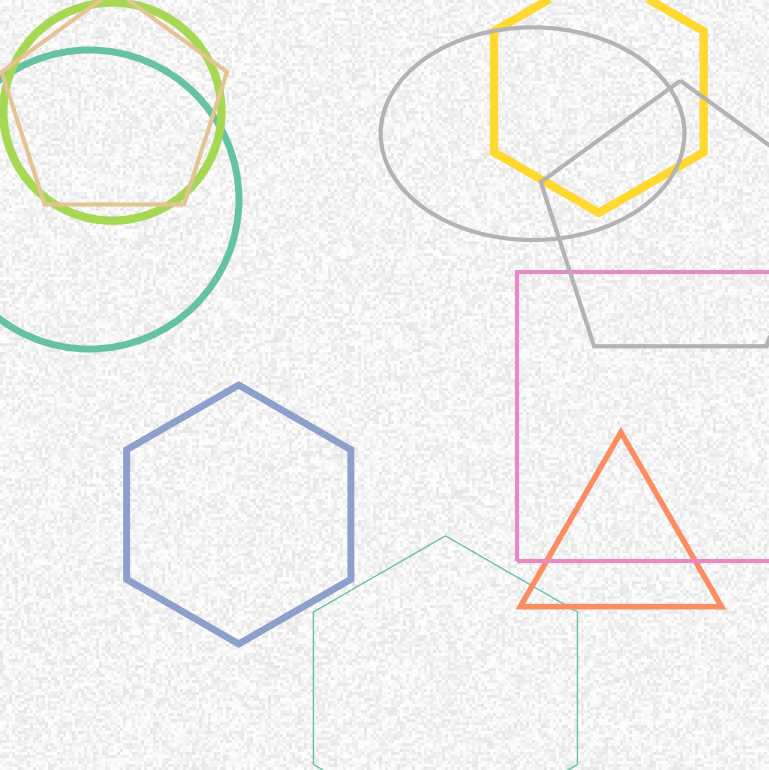[{"shape": "circle", "thickness": 2.5, "radius": 0.97, "center": [0.116, 0.741]}, {"shape": "hexagon", "thickness": 0.5, "radius": 0.99, "center": [0.578, 0.106]}, {"shape": "triangle", "thickness": 2, "radius": 0.75, "center": [0.806, 0.288]}, {"shape": "hexagon", "thickness": 2.5, "radius": 0.84, "center": [0.31, 0.332]}, {"shape": "square", "thickness": 1.5, "radius": 0.94, "center": [0.86, 0.459]}, {"shape": "circle", "thickness": 3, "radius": 0.71, "center": [0.146, 0.855]}, {"shape": "hexagon", "thickness": 3, "radius": 0.79, "center": [0.778, 0.881]}, {"shape": "pentagon", "thickness": 1.5, "radius": 0.77, "center": [0.148, 0.859]}, {"shape": "pentagon", "thickness": 1.5, "radius": 0.95, "center": [0.884, 0.705]}, {"shape": "oval", "thickness": 1.5, "radius": 0.99, "center": [0.692, 0.826]}]